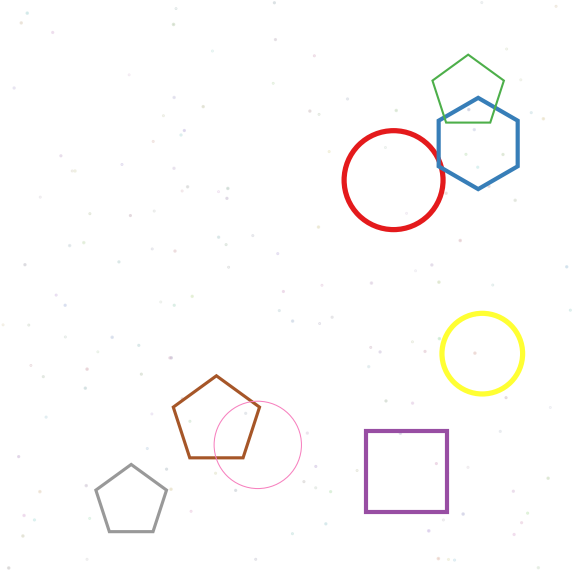[{"shape": "circle", "thickness": 2.5, "radius": 0.43, "center": [0.682, 0.687]}, {"shape": "hexagon", "thickness": 2, "radius": 0.39, "center": [0.828, 0.751]}, {"shape": "pentagon", "thickness": 1, "radius": 0.33, "center": [0.811, 0.839]}, {"shape": "square", "thickness": 2, "radius": 0.35, "center": [0.704, 0.183]}, {"shape": "circle", "thickness": 2.5, "radius": 0.35, "center": [0.835, 0.387]}, {"shape": "pentagon", "thickness": 1.5, "radius": 0.39, "center": [0.375, 0.27]}, {"shape": "circle", "thickness": 0.5, "radius": 0.38, "center": [0.446, 0.229]}, {"shape": "pentagon", "thickness": 1.5, "radius": 0.32, "center": [0.227, 0.131]}]